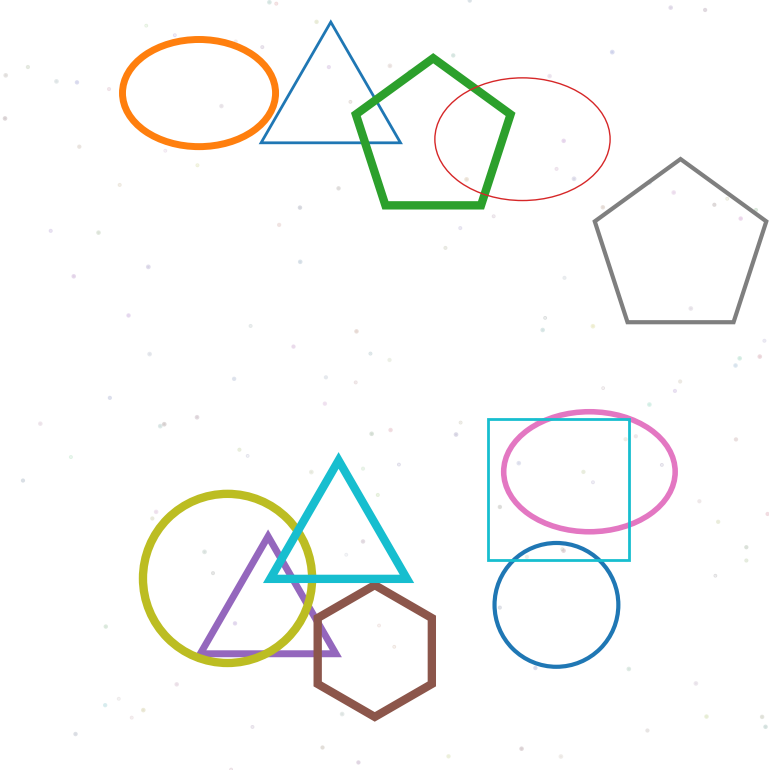[{"shape": "circle", "thickness": 1.5, "radius": 0.4, "center": [0.723, 0.214]}, {"shape": "triangle", "thickness": 1, "radius": 0.52, "center": [0.43, 0.867]}, {"shape": "oval", "thickness": 2.5, "radius": 0.5, "center": [0.258, 0.879]}, {"shape": "pentagon", "thickness": 3, "radius": 0.53, "center": [0.563, 0.819]}, {"shape": "oval", "thickness": 0.5, "radius": 0.57, "center": [0.679, 0.819]}, {"shape": "triangle", "thickness": 2.5, "radius": 0.51, "center": [0.348, 0.202]}, {"shape": "hexagon", "thickness": 3, "radius": 0.43, "center": [0.487, 0.155]}, {"shape": "oval", "thickness": 2, "radius": 0.56, "center": [0.765, 0.387]}, {"shape": "pentagon", "thickness": 1.5, "radius": 0.59, "center": [0.884, 0.676]}, {"shape": "circle", "thickness": 3, "radius": 0.55, "center": [0.296, 0.249]}, {"shape": "triangle", "thickness": 3, "radius": 0.51, "center": [0.44, 0.299]}, {"shape": "square", "thickness": 1, "radius": 0.46, "center": [0.726, 0.364]}]